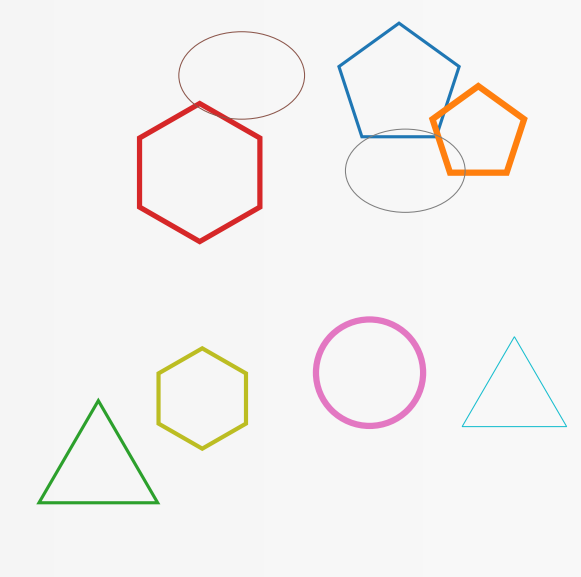[{"shape": "pentagon", "thickness": 1.5, "radius": 0.54, "center": [0.687, 0.85]}, {"shape": "pentagon", "thickness": 3, "radius": 0.41, "center": [0.823, 0.767]}, {"shape": "triangle", "thickness": 1.5, "radius": 0.59, "center": [0.169, 0.187]}, {"shape": "hexagon", "thickness": 2.5, "radius": 0.6, "center": [0.344, 0.7]}, {"shape": "oval", "thickness": 0.5, "radius": 0.54, "center": [0.416, 0.868]}, {"shape": "circle", "thickness": 3, "radius": 0.46, "center": [0.636, 0.354]}, {"shape": "oval", "thickness": 0.5, "radius": 0.51, "center": [0.697, 0.703]}, {"shape": "hexagon", "thickness": 2, "radius": 0.43, "center": [0.348, 0.309]}, {"shape": "triangle", "thickness": 0.5, "radius": 0.52, "center": [0.885, 0.312]}]